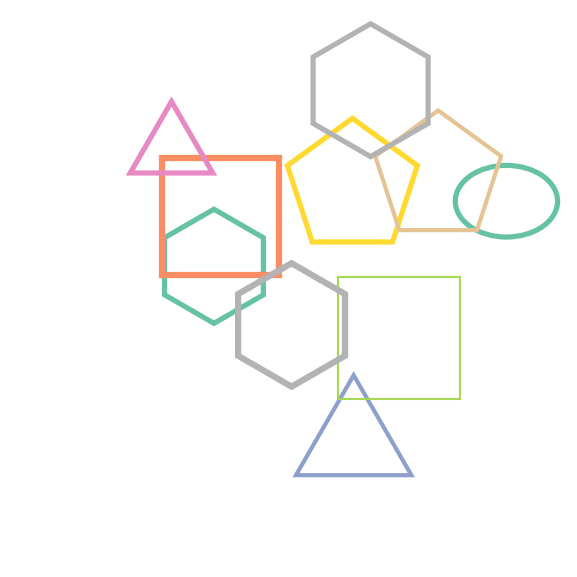[{"shape": "hexagon", "thickness": 2.5, "radius": 0.49, "center": [0.371, 0.538]}, {"shape": "oval", "thickness": 2.5, "radius": 0.44, "center": [0.877, 0.651]}, {"shape": "square", "thickness": 3, "radius": 0.51, "center": [0.382, 0.624]}, {"shape": "triangle", "thickness": 2, "radius": 0.58, "center": [0.612, 0.234]}, {"shape": "triangle", "thickness": 2.5, "radius": 0.41, "center": [0.297, 0.741]}, {"shape": "square", "thickness": 1, "radius": 0.53, "center": [0.691, 0.414]}, {"shape": "pentagon", "thickness": 2.5, "radius": 0.59, "center": [0.61, 0.676]}, {"shape": "pentagon", "thickness": 2, "radius": 0.57, "center": [0.759, 0.693]}, {"shape": "hexagon", "thickness": 3, "radius": 0.53, "center": [0.505, 0.436]}, {"shape": "hexagon", "thickness": 2.5, "radius": 0.58, "center": [0.642, 0.843]}]